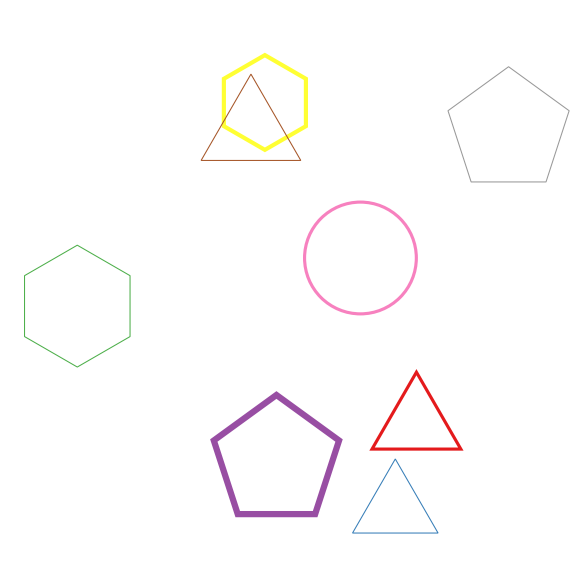[{"shape": "triangle", "thickness": 1.5, "radius": 0.44, "center": [0.721, 0.266]}, {"shape": "triangle", "thickness": 0.5, "radius": 0.43, "center": [0.685, 0.119]}, {"shape": "hexagon", "thickness": 0.5, "radius": 0.53, "center": [0.134, 0.469]}, {"shape": "pentagon", "thickness": 3, "radius": 0.57, "center": [0.479, 0.201]}, {"shape": "hexagon", "thickness": 2, "radius": 0.41, "center": [0.459, 0.822]}, {"shape": "triangle", "thickness": 0.5, "radius": 0.5, "center": [0.435, 0.771]}, {"shape": "circle", "thickness": 1.5, "radius": 0.48, "center": [0.624, 0.552]}, {"shape": "pentagon", "thickness": 0.5, "radius": 0.55, "center": [0.881, 0.773]}]